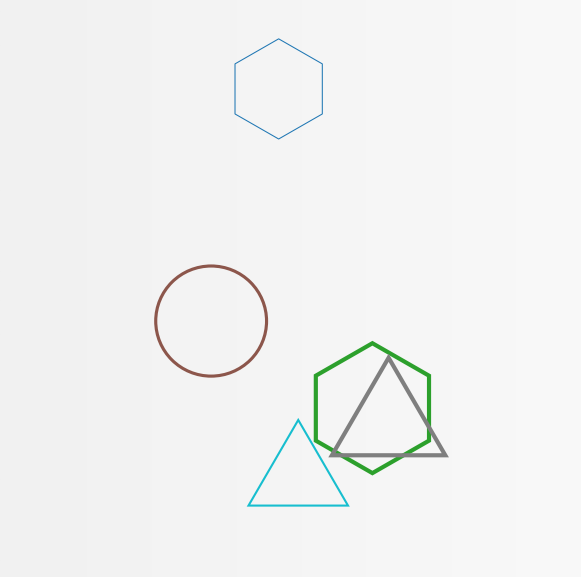[{"shape": "hexagon", "thickness": 0.5, "radius": 0.43, "center": [0.479, 0.845]}, {"shape": "hexagon", "thickness": 2, "radius": 0.56, "center": [0.641, 0.292]}, {"shape": "circle", "thickness": 1.5, "radius": 0.48, "center": [0.363, 0.443]}, {"shape": "triangle", "thickness": 2, "radius": 0.56, "center": [0.669, 0.267]}, {"shape": "triangle", "thickness": 1, "radius": 0.49, "center": [0.513, 0.173]}]